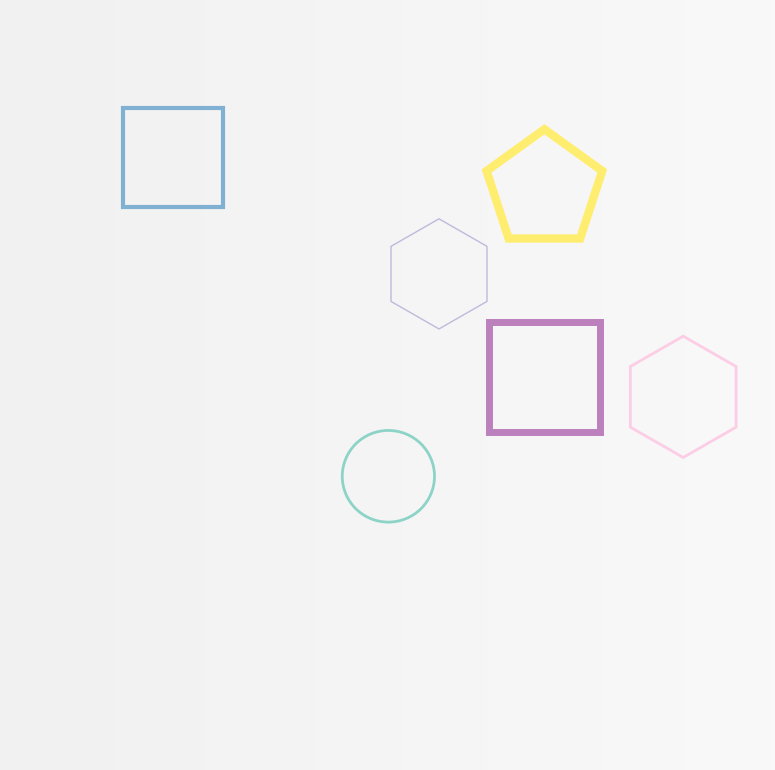[{"shape": "circle", "thickness": 1, "radius": 0.3, "center": [0.501, 0.381]}, {"shape": "hexagon", "thickness": 0.5, "radius": 0.36, "center": [0.566, 0.644]}, {"shape": "square", "thickness": 1.5, "radius": 0.32, "center": [0.223, 0.796]}, {"shape": "hexagon", "thickness": 1, "radius": 0.39, "center": [0.882, 0.485]}, {"shape": "square", "thickness": 2.5, "radius": 0.36, "center": [0.702, 0.51]}, {"shape": "pentagon", "thickness": 3, "radius": 0.39, "center": [0.702, 0.754]}]